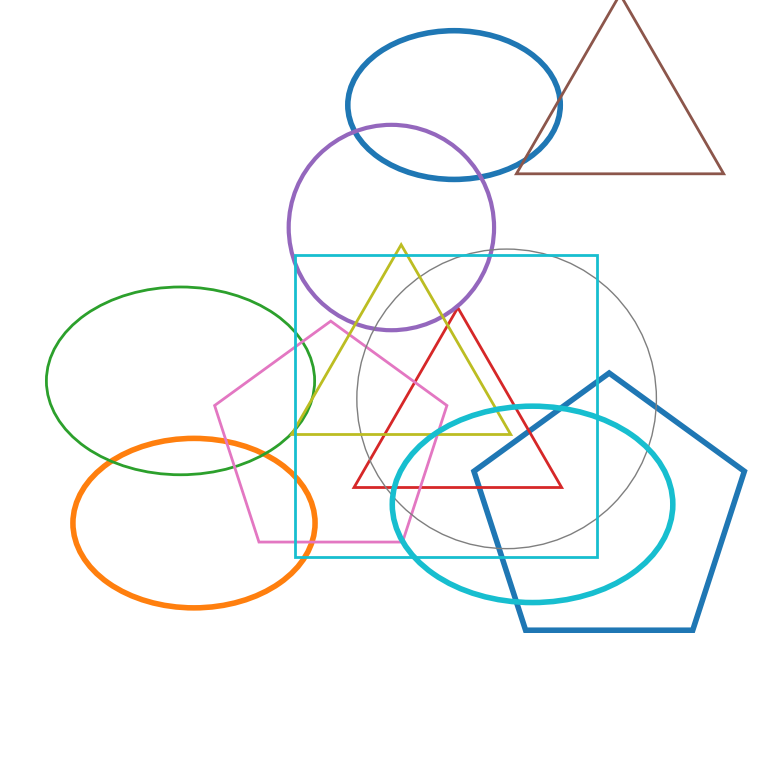[{"shape": "oval", "thickness": 2, "radius": 0.69, "center": [0.59, 0.864]}, {"shape": "pentagon", "thickness": 2, "radius": 0.92, "center": [0.791, 0.331]}, {"shape": "oval", "thickness": 2, "radius": 0.79, "center": [0.252, 0.321]}, {"shape": "oval", "thickness": 1, "radius": 0.87, "center": [0.234, 0.505]}, {"shape": "triangle", "thickness": 1, "radius": 0.78, "center": [0.595, 0.445]}, {"shape": "circle", "thickness": 1.5, "radius": 0.67, "center": [0.508, 0.705]}, {"shape": "triangle", "thickness": 1, "radius": 0.78, "center": [0.805, 0.852]}, {"shape": "pentagon", "thickness": 1, "radius": 0.79, "center": [0.43, 0.424]}, {"shape": "circle", "thickness": 0.5, "radius": 0.97, "center": [0.658, 0.482]}, {"shape": "triangle", "thickness": 1, "radius": 0.82, "center": [0.521, 0.518]}, {"shape": "square", "thickness": 1, "radius": 0.98, "center": [0.579, 0.472]}, {"shape": "oval", "thickness": 2, "radius": 0.91, "center": [0.692, 0.345]}]